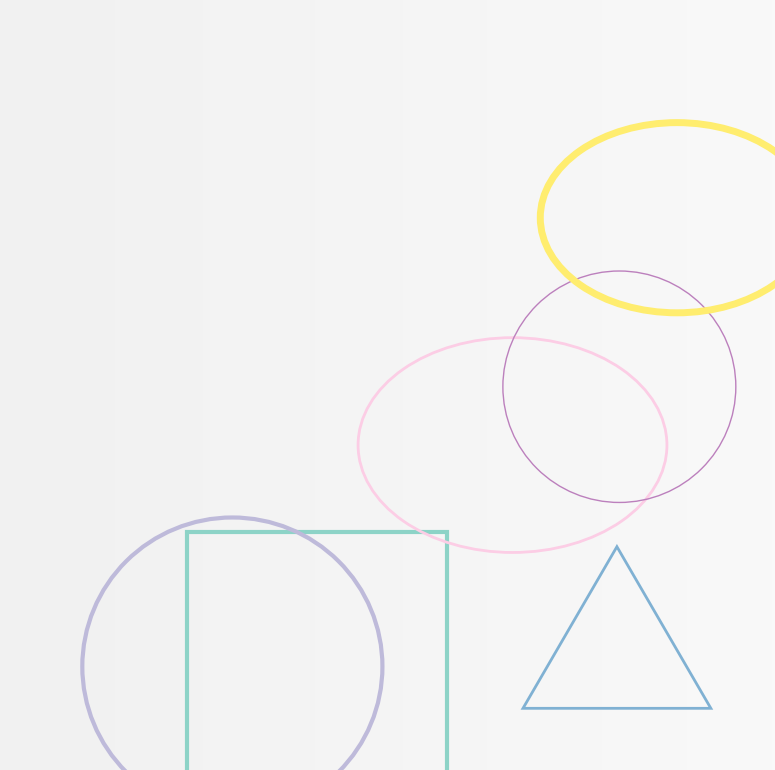[{"shape": "square", "thickness": 1.5, "radius": 0.84, "center": [0.409, 0.141]}, {"shape": "circle", "thickness": 1.5, "radius": 0.97, "center": [0.3, 0.134]}, {"shape": "triangle", "thickness": 1, "radius": 0.7, "center": [0.796, 0.15]}, {"shape": "oval", "thickness": 1, "radius": 1.0, "center": [0.661, 0.422]}, {"shape": "circle", "thickness": 0.5, "radius": 0.75, "center": [0.799, 0.498]}, {"shape": "oval", "thickness": 2.5, "radius": 0.88, "center": [0.874, 0.717]}]